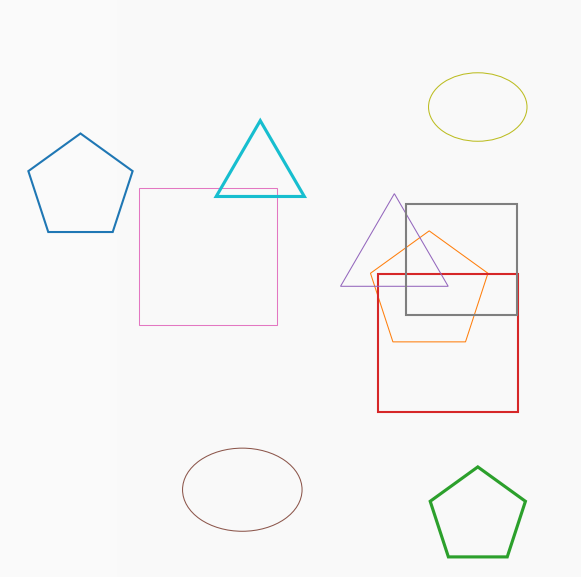[{"shape": "pentagon", "thickness": 1, "radius": 0.47, "center": [0.138, 0.674]}, {"shape": "pentagon", "thickness": 0.5, "radius": 0.53, "center": [0.738, 0.493]}, {"shape": "pentagon", "thickness": 1.5, "radius": 0.43, "center": [0.822, 0.104]}, {"shape": "square", "thickness": 1, "radius": 0.6, "center": [0.771, 0.405]}, {"shape": "triangle", "thickness": 0.5, "radius": 0.53, "center": [0.678, 0.557]}, {"shape": "oval", "thickness": 0.5, "radius": 0.51, "center": [0.417, 0.151]}, {"shape": "square", "thickness": 0.5, "radius": 0.59, "center": [0.358, 0.555]}, {"shape": "square", "thickness": 1, "radius": 0.48, "center": [0.794, 0.549]}, {"shape": "oval", "thickness": 0.5, "radius": 0.42, "center": [0.822, 0.814]}, {"shape": "triangle", "thickness": 1.5, "radius": 0.44, "center": [0.448, 0.703]}]